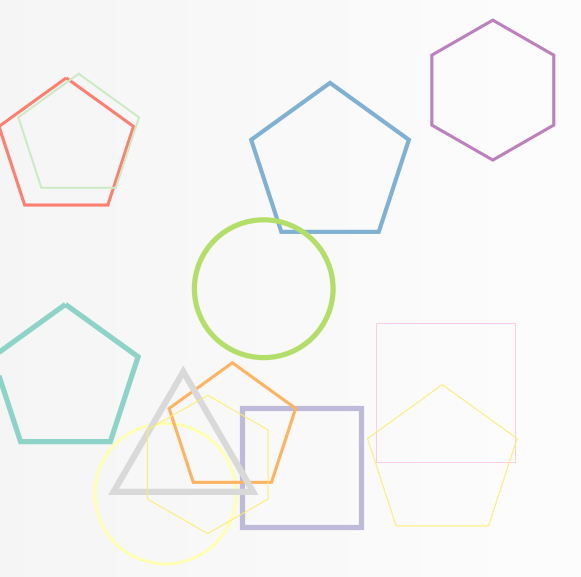[{"shape": "pentagon", "thickness": 2.5, "radius": 0.66, "center": [0.113, 0.341]}, {"shape": "circle", "thickness": 1.5, "radius": 0.61, "center": [0.285, 0.144]}, {"shape": "square", "thickness": 2.5, "radius": 0.52, "center": [0.519, 0.19]}, {"shape": "pentagon", "thickness": 1.5, "radius": 0.61, "center": [0.114, 0.743]}, {"shape": "pentagon", "thickness": 2, "radius": 0.71, "center": [0.568, 0.713]}, {"shape": "pentagon", "thickness": 1.5, "radius": 0.57, "center": [0.4, 0.256]}, {"shape": "circle", "thickness": 2.5, "radius": 0.6, "center": [0.454, 0.499]}, {"shape": "square", "thickness": 0.5, "radius": 0.6, "center": [0.766, 0.32]}, {"shape": "triangle", "thickness": 3, "radius": 0.69, "center": [0.315, 0.217]}, {"shape": "hexagon", "thickness": 1.5, "radius": 0.61, "center": [0.848, 0.843]}, {"shape": "pentagon", "thickness": 1, "radius": 0.55, "center": [0.135, 0.762]}, {"shape": "pentagon", "thickness": 0.5, "radius": 0.68, "center": [0.761, 0.198]}, {"shape": "hexagon", "thickness": 0.5, "radius": 0.6, "center": [0.357, 0.195]}]